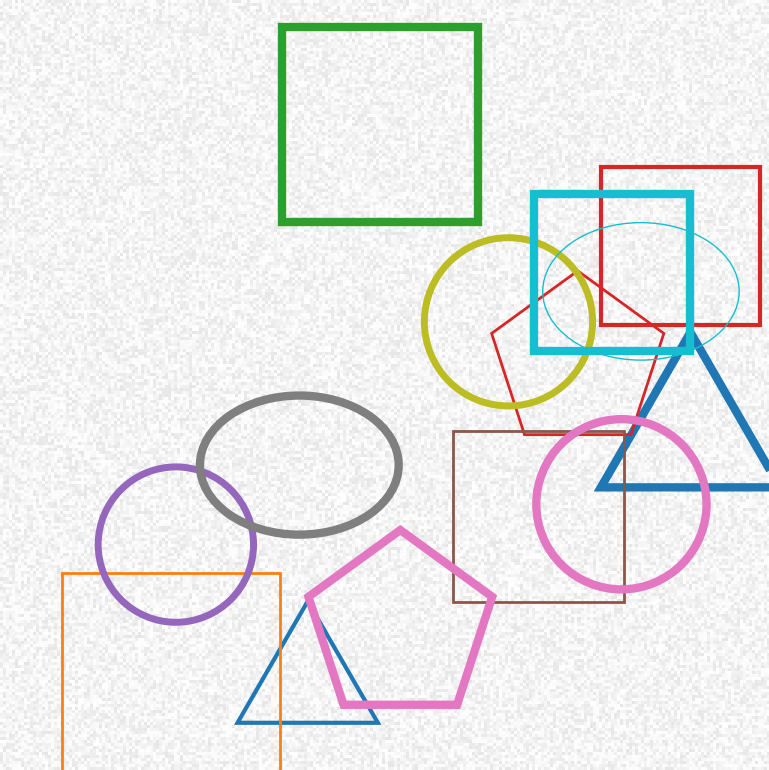[{"shape": "triangle", "thickness": 3, "radius": 0.67, "center": [0.897, 0.434]}, {"shape": "triangle", "thickness": 1.5, "radius": 0.53, "center": [0.4, 0.114]}, {"shape": "square", "thickness": 1, "radius": 0.71, "center": [0.222, 0.115]}, {"shape": "square", "thickness": 3, "radius": 0.63, "center": [0.493, 0.838]}, {"shape": "square", "thickness": 1.5, "radius": 0.51, "center": [0.884, 0.681]}, {"shape": "pentagon", "thickness": 1, "radius": 0.59, "center": [0.75, 0.531]}, {"shape": "circle", "thickness": 2.5, "radius": 0.5, "center": [0.228, 0.293]}, {"shape": "square", "thickness": 1, "radius": 0.55, "center": [0.699, 0.329]}, {"shape": "circle", "thickness": 3, "radius": 0.55, "center": [0.807, 0.345]}, {"shape": "pentagon", "thickness": 3, "radius": 0.63, "center": [0.52, 0.186]}, {"shape": "oval", "thickness": 3, "radius": 0.65, "center": [0.389, 0.396]}, {"shape": "circle", "thickness": 2.5, "radius": 0.55, "center": [0.66, 0.582]}, {"shape": "square", "thickness": 3, "radius": 0.51, "center": [0.795, 0.646]}, {"shape": "oval", "thickness": 0.5, "radius": 0.64, "center": [0.832, 0.622]}]